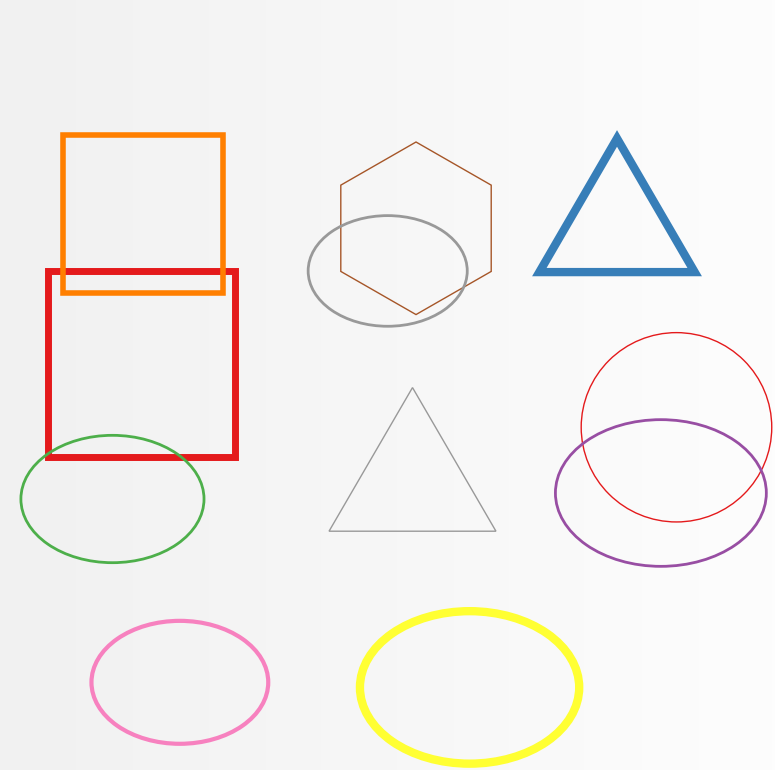[{"shape": "square", "thickness": 2.5, "radius": 0.6, "center": [0.183, 0.527]}, {"shape": "circle", "thickness": 0.5, "radius": 0.61, "center": [0.873, 0.445]}, {"shape": "triangle", "thickness": 3, "radius": 0.58, "center": [0.796, 0.704]}, {"shape": "oval", "thickness": 1, "radius": 0.59, "center": [0.145, 0.352]}, {"shape": "oval", "thickness": 1, "radius": 0.68, "center": [0.853, 0.36]}, {"shape": "square", "thickness": 2, "radius": 0.52, "center": [0.185, 0.722]}, {"shape": "oval", "thickness": 3, "radius": 0.71, "center": [0.606, 0.107]}, {"shape": "hexagon", "thickness": 0.5, "radius": 0.56, "center": [0.537, 0.704]}, {"shape": "oval", "thickness": 1.5, "radius": 0.57, "center": [0.232, 0.114]}, {"shape": "triangle", "thickness": 0.5, "radius": 0.62, "center": [0.532, 0.372]}, {"shape": "oval", "thickness": 1, "radius": 0.51, "center": [0.5, 0.648]}]